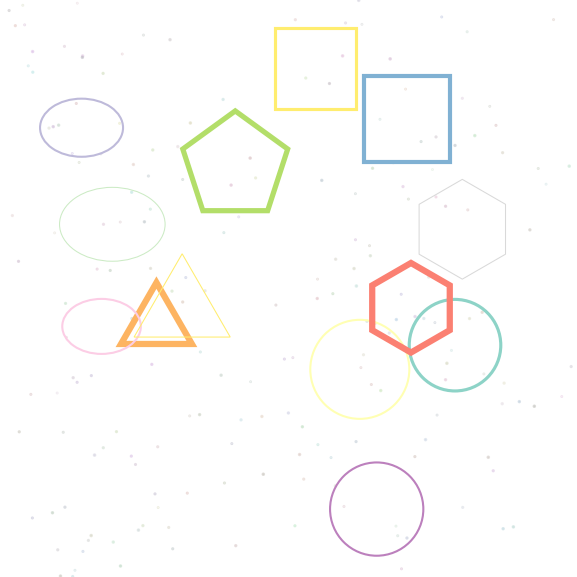[{"shape": "circle", "thickness": 1.5, "radius": 0.4, "center": [0.788, 0.401]}, {"shape": "circle", "thickness": 1, "radius": 0.43, "center": [0.623, 0.36]}, {"shape": "oval", "thickness": 1, "radius": 0.36, "center": [0.141, 0.778]}, {"shape": "hexagon", "thickness": 3, "radius": 0.39, "center": [0.712, 0.466]}, {"shape": "square", "thickness": 2, "radius": 0.37, "center": [0.705, 0.793]}, {"shape": "triangle", "thickness": 3, "radius": 0.35, "center": [0.271, 0.439]}, {"shape": "pentagon", "thickness": 2.5, "radius": 0.48, "center": [0.407, 0.712]}, {"shape": "oval", "thickness": 1, "radius": 0.34, "center": [0.176, 0.434]}, {"shape": "hexagon", "thickness": 0.5, "radius": 0.43, "center": [0.801, 0.602]}, {"shape": "circle", "thickness": 1, "radius": 0.4, "center": [0.652, 0.118]}, {"shape": "oval", "thickness": 0.5, "radius": 0.46, "center": [0.194, 0.611]}, {"shape": "triangle", "thickness": 0.5, "radius": 0.48, "center": [0.315, 0.464]}, {"shape": "square", "thickness": 1.5, "radius": 0.35, "center": [0.547, 0.88]}]